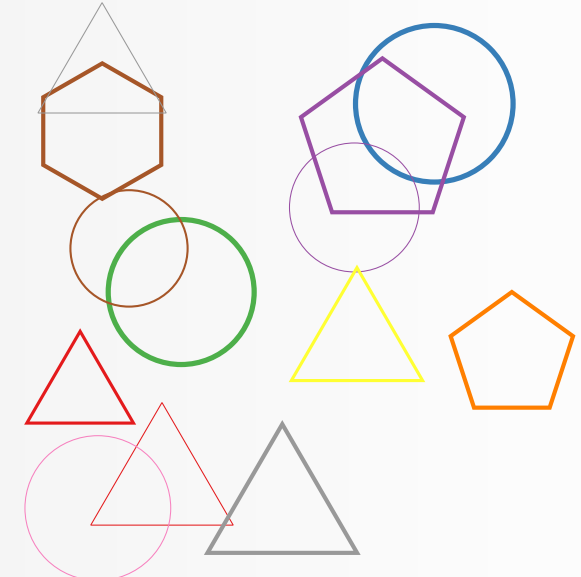[{"shape": "triangle", "thickness": 1.5, "radius": 0.53, "center": [0.138, 0.319]}, {"shape": "triangle", "thickness": 0.5, "radius": 0.71, "center": [0.279, 0.161]}, {"shape": "circle", "thickness": 2.5, "radius": 0.68, "center": [0.747, 0.819]}, {"shape": "circle", "thickness": 2.5, "radius": 0.63, "center": [0.312, 0.493]}, {"shape": "circle", "thickness": 0.5, "radius": 0.56, "center": [0.61, 0.64]}, {"shape": "pentagon", "thickness": 2, "radius": 0.74, "center": [0.658, 0.751]}, {"shape": "pentagon", "thickness": 2, "radius": 0.55, "center": [0.881, 0.383]}, {"shape": "triangle", "thickness": 1.5, "radius": 0.65, "center": [0.614, 0.405]}, {"shape": "hexagon", "thickness": 2, "radius": 0.59, "center": [0.176, 0.772]}, {"shape": "circle", "thickness": 1, "radius": 0.5, "center": [0.222, 0.569]}, {"shape": "circle", "thickness": 0.5, "radius": 0.63, "center": [0.168, 0.119]}, {"shape": "triangle", "thickness": 0.5, "radius": 0.64, "center": [0.176, 0.867]}, {"shape": "triangle", "thickness": 2, "radius": 0.74, "center": [0.486, 0.116]}]